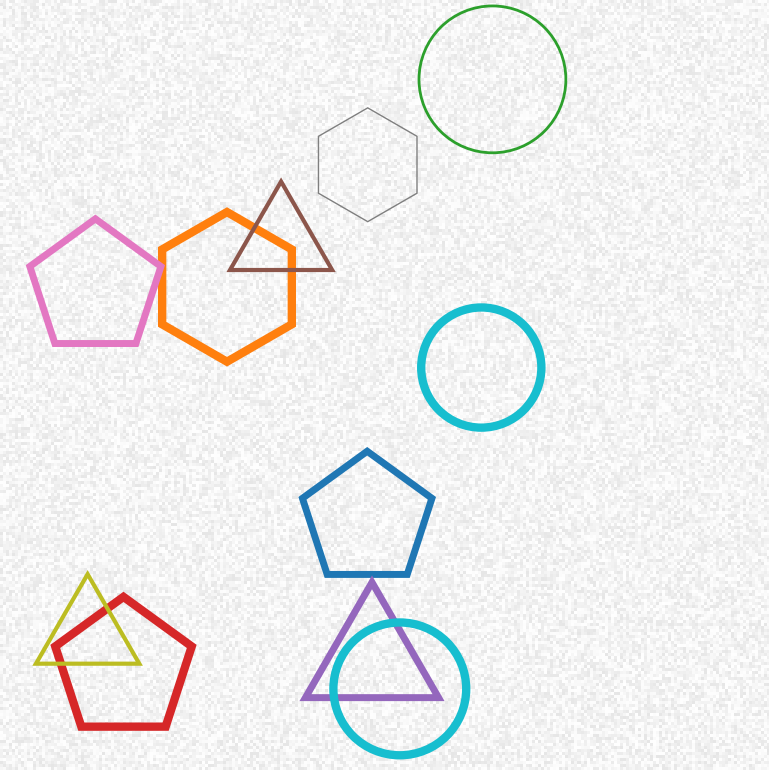[{"shape": "pentagon", "thickness": 2.5, "radius": 0.44, "center": [0.477, 0.326]}, {"shape": "hexagon", "thickness": 3, "radius": 0.49, "center": [0.295, 0.627]}, {"shape": "circle", "thickness": 1, "radius": 0.48, "center": [0.64, 0.897]}, {"shape": "pentagon", "thickness": 3, "radius": 0.47, "center": [0.16, 0.132]}, {"shape": "triangle", "thickness": 2.5, "radius": 0.5, "center": [0.483, 0.144]}, {"shape": "triangle", "thickness": 1.5, "radius": 0.38, "center": [0.365, 0.688]}, {"shape": "pentagon", "thickness": 2.5, "radius": 0.45, "center": [0.124, 0.626]}, {"shape": "hexagon", "thickness": 0.5, "radius": 0.37, "center": [0.478, 0.786]}, {"shape": "triangle", "thickness": 1.5, "radius": 0.39, "center": [0.114, 0.177]}, {"shape": "circle", "thickness": 3, "radius": 0.39, "center": [0.625, 0.523]}, {"shape": "circle", "thickness": 3, "radius": 0.43, "center": [0.519, 0.105]}]